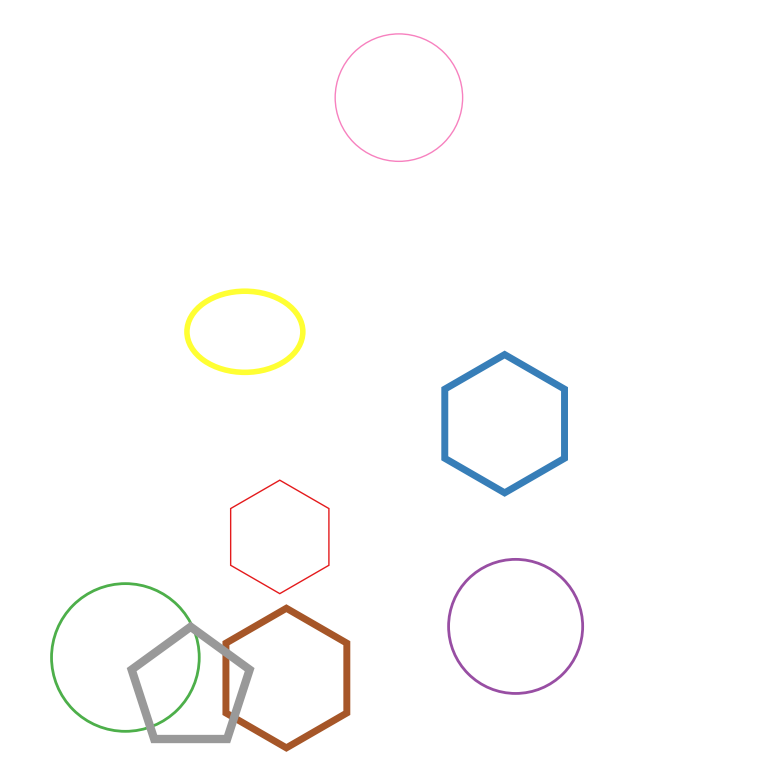[{"shape": "hexagon", "thickness": 0.5, "radius": 0.37, "center": [0.363, 0.303]}, {"shape": "hexagon", "thickness": 2.5, "radius": 0.45, "center": [0.655, 0.45]}, {"shape": "circle", "thickness": 1, "radius": 0.48, "center": [0.163, 0.146]}, {"shape": "circle", "thickness": 1, "radius": 0.44, "center": [0.67, 0.186]}, {"shape": "oval", "thickness": 2, "radius": 0.38, "center": [0.318, 0.569]}, {"shape": "hexagon", "thickness": 2.5, "radius": 0.45, "center": [0.372, 0.119]}, {"shape": "circle", "thickness": 0.5, "radius": 0.41, "center": [0.518, 0.873]}, {"shape": "pentagon", "thickness": 3, "radius": 0.4, "center": [0.248, 0.105]}]